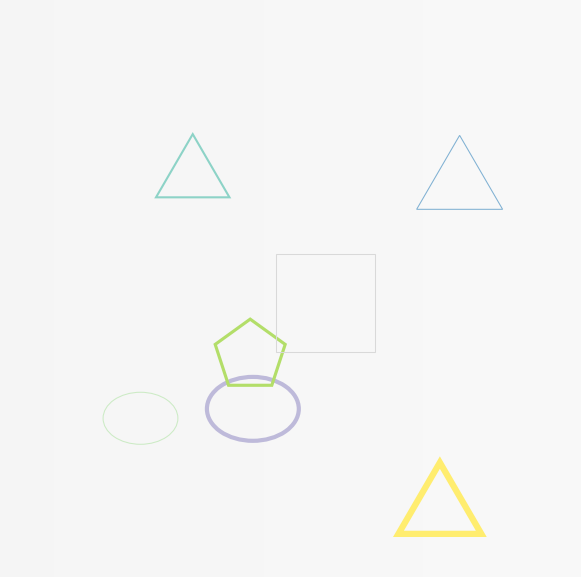[{"shape": "triangle", "thickness": 1, "radius": 0.36, "center": [0.332, 0.694]}, {"shape": "oval", "thickness": 2, "radius": 0.4, "center": [0.435, 0.291]}, {"shape": "triangle", "thickness": 0.5, "radius": 0.43, "center": [0.791, 0.679]}, {"shape": "pentagon", "thickness": 1.5, "radius": 0.32, "center": [0.43, 0.383]}, {"shape": "square", "thickness": 0.5, "radius": 0.43, "center": [0.56, 0.475]}, {"shape": "oval", "thickness": 0.5, "radius": 0.32, "center": [0.242, 0.275]}, {"shape": "triangle", "thickness": 3, "radius": 0.41, "center": [0.757, 0.116]}]